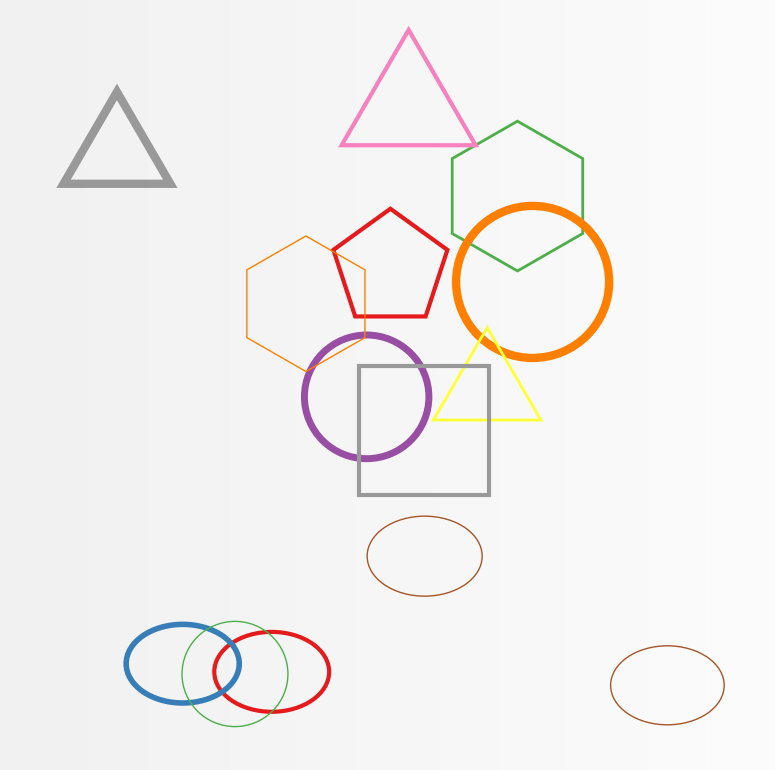[{"shape": "oval", "thickness": 1.5, "radius": 0.37, "center": [0.351, 0.127]}, {"shape": "pentagon", "thickness": 1.5, "radius": 0.39, "center": [0.504, 0.652]}, {"shape": "oval", "thickness": 2, "radius": 0.36, "center": [0.236, 0.138]}, {"shape": "circle", "thickness": 0.5, "radius": 0.34, "center": [0.303, 0.125]}, {"shape": "hexagon", "thickness": 1, "radius": 0.49, "center": [0.668, 0.745]}, {"shape": "circle", "thickness": 2.5, "radius": 0.4, "center": [0.473, 0.485]}, {"shape": "hexagon", "thickness": 0.5, "radius": 0.44, "center": [0.395, 0.606]}, {"shape": "circle", "thickness": 3, "radius": 0.49, "center": [0.687, 0.634]}, {"shape": "triangle", "thickness": 1, "radius": 0.4, "center": [0.629, 0.495]}, {"shape": "oval", "thickness": 0.5, "radius": 0.37, "center": [0.548, 0.278]}, {"shape": "oval", "thickness": 0.5, "radius": 0.37, "center": [0.861, 0.11]}, {"shape": "triangle", "thickness": 1.5, "radius": 0.5, "center": [0.527, 0.861]}, {"shape": "triangle", "thickness": 3, "radius": 0.4, "center": [0.151, 0.801]}, {"shape": "square", "thickness": 1.5, "radius": 0.42, "center": [0.547, 0.441]}]